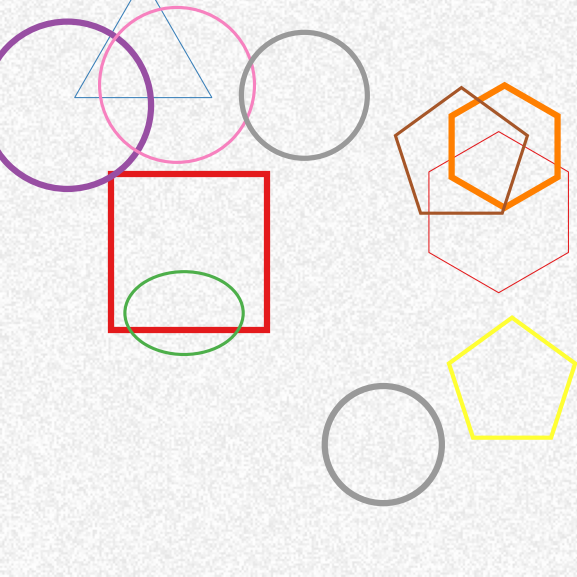[{"shape": "square", "thickness": 3, "radius": 0.68, "center": [0.327, 0.563]}, {"shape": "hexagon", "thickness": 0.5, "radius": 0.7, "center": [0.864, 0.632]}, {"shape": "triangle", "thickness": 0.5, "radius": 0.69, "center": [0.248, 0.899]}, {"shape": "oval", "thickness": 1.5, "radius": 0.51, "center": [0.319, 0.457]}, {"shape": "circle", "thickness": 3, "radius": 0.72, "center": [0.117, 0.817]}, {"shape": "hexagon", "thickness": 3, "radius": 0.53, "center": [0.874, 0.745]}, {"shape": "pentagon", "thickness": 2, "radius": 0.57, "center": [0.887, 0.334]}, {"shape": "pentagon", "thickness": 1.5, "radius": 0.6, "center": [0.799, 0.727]}, {"shape": "circle", "thickness": 1.5, "radius": 0.67, "center": [0.307, 0.852]}, {"shape": "circle", "thickness": 2.5, "radius": 0.55, "center": [0.527, 0.834]}, {"shape": "circle", "thickness": 3, "radius": 0.51, "center": [0.664, 0.229]}]